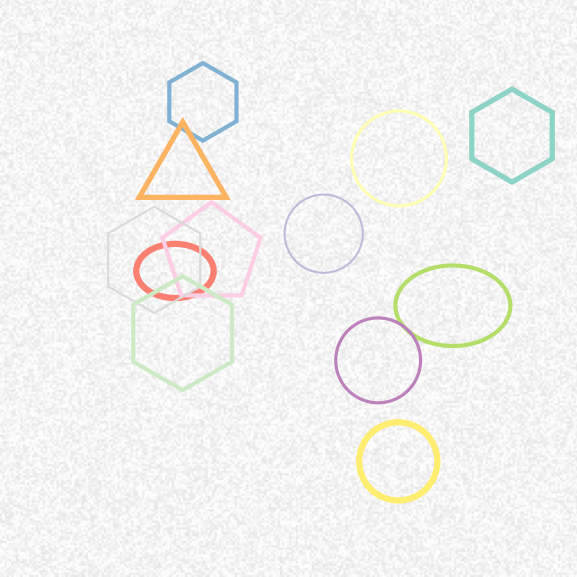[{"shape": "hexagon", "thickness": 2.5, "radius": 0.4, "center": [0.887, 0.764]}, {"shape": "circle", "thickness": 1.5, "radius": 0.41, "center": [0.691, 0.725]}, {"shape": "circle", "thickness": 1, "radius": 0.34, "center": [0.56, 0.594]}, {"shape": "oval", "thickness": 3, "radius": 0.34, "center": [0.303, 0.53]}, {"shape": "hexagon", "thickness": 2, "radius": 0.34, "center": [0.351, 0.823]}, {"shape": "triangle", "thickness": 2.5, "radius": 0.43, "center": [0.317, 0.701]}, {"shape": "oval", "thickness": 2, "radius": 0.5, "center": [0.784, 0.47]}, {"shape": "pentagon", "thickness": 2, "radius": 0.45, "center": [0.366, 0.56]}, {"shape": "hexagon", "thickness": 1, "radius": 0.46, "center": [0.267, 0.549]}, {"shape": "circle", "thickness": 1.5, "radius": 0.37, "center": [0.655, 0.375]}, {"shape": "hexagon", "thickness": 2, "radius": 0.49, "center": [0.316, 0.422]}, {"shape": "circle", "thickness": 3, "radius": 0.34, "center": [0.69, 0.2]}]